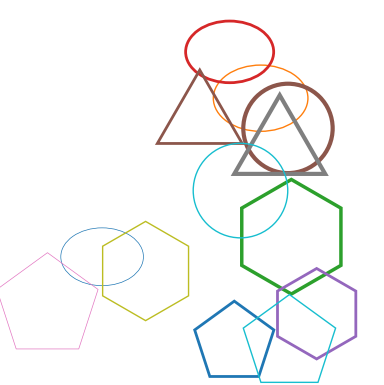[{"shape": "pentagon", "thickness": 2, "radius": 0.54, "center": [0.609, 0.11]}, {"shape": "oval", "thickness": 0.5, "radius": 0.54, "center": [0.265, 0.333]}, {"shape": "oval", "thickness": 1, "radius": 0.61, "center": [0.677, 0.745]}, {"shape": "hexagon", "thickness": 2.5, "radius": 0.74, "center": [0.757, 0.385]}, {"shape": "oval", "thickness": 2, "radius": 0.57, "center": [0.596, 0.865]}, {"shape": "hexagon", "thickness": 2, "radius": 0.59, "center": [0.822, 0.185]}, {"shape": "triangle", "thickness": 2, "radius": 0.64, "center": [0.519, 0.691]}, {"shape": "circle", "thickness": 3, "radius": 0.58, "center": [0.748, 0.667]}, {"shape": "pentagon", "thickness": 0.5, "radius": 0.69, "center": [0.123, 0.205]}, {"shape": "triangle", "thickness": 3, "radius": 0.68, "center": [0.727, 0.616]}, {"shape": "hexagon", "thickness": 1, "radius": 0.64, "center": [0.378, 0.296]}, {"shape": "pentagon", "thickness": 1, "radius": 0.63, "center": [0.752, 0.109]}, {"shape": "circle", "thickness": 1, "radius": 0.61, "center": [0.625, 0.505]}]